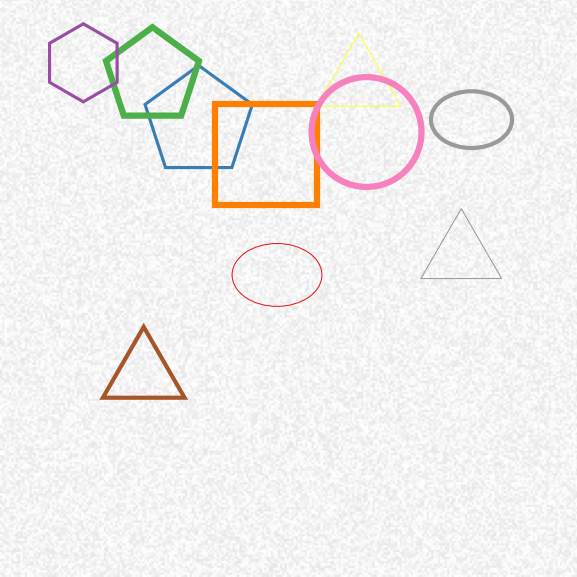[{"shape": "oval", "thickness": 0.5, "radius": 0.39, "center": [0.48, 0.523]}, {"shape": "pentagon", "thickness": 1.5, "radius": 0.49, "center": [0.344, 0.788]}, {"shape": "pentagon", "thickness": 3, "radius": 0.42, "center": [0.264, 0.867]}, {"shape": "hexagon", "thickness": 1.5, "radius": 0.34, "center": [0.144, 0.89]}, {"shape": "square", "thickness": 3, "radius": 0.44, "center": [0.46, 0.732]}, {"shape": "triangle", "thickness": 0.5, "radius": 0.42, "center": [0.621, 0.857]}, {"shape": "triangle", "thickness": 2, "radius": 0.41, "center": [0.249, 0.351]}, {"shape": "circle", "thickness": 3, "radius": 0.48, "center": [0.635, 0.771]}, {"shape": "oval", "thickness": 2, "radius": 0.35, "center": [0.816, 0.792]}, {"shape": "triangle", "thickness": 0.5, "radius": 0.4, "center": [0.799, 0.557]}]